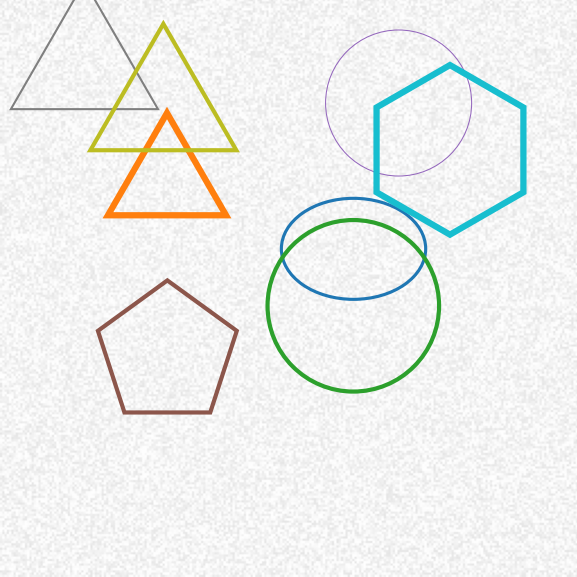[{"shape": "oval", "thickness": 1.5, "radius": 0.62, "center": [0.612, 0.568]}, {"shape": "triangle", "thickness": 3, "radius": 0.59, "center": [0.289, 0.685]}, {"shape": "circle", "thickness": 2, "radius": 0.74, "center": [0.612, 0.47]}, {"shape": "circle", "thickness": 0.5, "radius": 0.63, "center": [0.69, 0.821]}, {"shape": "pentagon", "thickness": 2, "radius": 0.63, "center": [0.29, 0.387]}, {"shape": "triangle", "thickness": 1, "radius": 0.74, "center": [0.146, 0.884]}, {"shape": "triangle", "thickness": 2, "radius": 0.73, "center": [0.283, 0.812]}, {"shape": "hexagon", "thickness": 3, "radius": 0.73, "center": [0.779, 0.74]}]